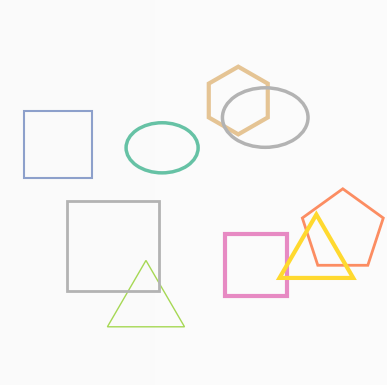[{"shape": "oval", "thickness": 2.5, "radius": 0.46, "center": [0.418, 0.616]}, {"shape": "pentagon", "thickness": 2, "radius": 0.55, "center": [0.885, 0.4]}, {"shape": "square", "thickness": 1.5, "radius": 0.43, "center": [0.15, 0.625]}, {"shape": "square", "thickness": 3, "radius": 0.4, "center": [0.661, 0.311]}, {"shape": "triangle", "thickness": 1, "radius": 0.57, "center": [0.377, 0.209]}, {"shape": "triangle", "thickness": 3, "radius": 0.55, "center": [0.816, 0.333]}, {"shape": "hexagon", "thickness": 3, "radius": 0.44, "center": [0.615, 0.739]}, {"shape": "oval", "thickness": 2.5, "radius": 0.55, "center": [0.684, 0.695]}, {"shape": "square", "thickness": 2, "radius": 0.59, "center": [0.292, 0.361]}]